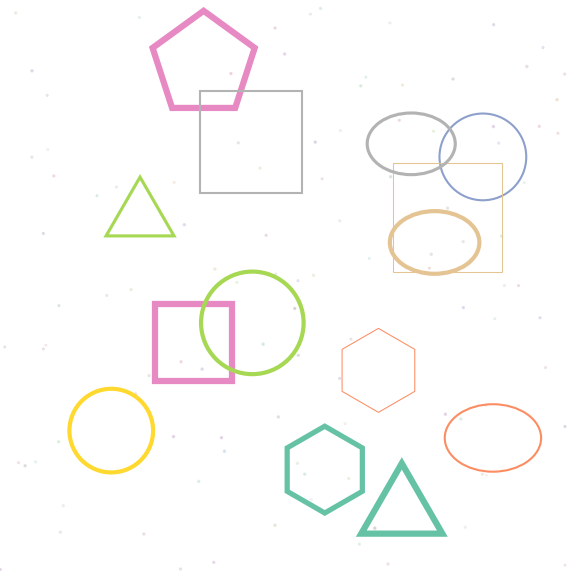[{"shape": "hexagon", "thickness": 2.5, "radius": 0.38, "center": [0.562, 0.186]}, {"shape": "triangle", "thickness": 3, "radius": 0.41, "center": [0.696, 0.116]}, {"shape": "hexagon", "thickness": 0.5, "radius": 0.36, "center": [0.655, 0.358]}, {"shape": "oval", "thickness": 1, "radius": 0.42, "center": [0.854, 0.241]}, {"shape": "circle", "thickness": 1, "radius": 0.38, "center": [0.836, 0.727]}, {"shape": "square", "thickness": 3, "radius": 0.34, "center": [0.335, 0.406]}, {"shape": "pentagon", "thickness": 3, "radius": 0.46, "center": [0.353, 0.887]}, {"shape": "circle", "thickness": 2, "radius": 0.44, "center": [0.437, 0.44]}, {"shape": "triangle", "thickness": 1.5, "radius": 0.34, "center": [0.242, 0.625]}, {"shape": "circle", "thickness": 2, "radius": 0.36, "center": [0.193, 0.253]}, {"shape": "square", "thickness": 0.5, "radius": 0.47, "center": [0.775, 0.622]}, {"shape": "oval", "thickness": 2, "radius": 0.39, "center": [0.753, 0.579]}, {"shape": "square", "thickness": 1, "radius": 0.44, "center": [0.434, 0.753]}, {"shape": "oval", "thickness": 1.5, "radius": 0.38, "center": [0.712, 0.75]}]